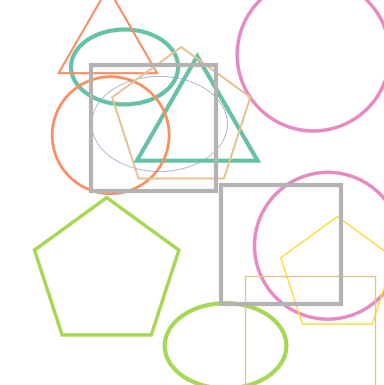[{"shape": "triangle", "thickness": 3, "radius": 0.9, "center": [0.512, 0.673]}, {"shape": "oval", "thickness": 3, "radius": 0.7, "center": [0.324, 0.826]}, {"shape": "triangle", "thickness": 1.5, "radius": 0.74, "center": [0.28, 0.884]}, {"shape": "circle", "thickness": 2, "radius": 0.76, "center": [0.287, 0.649]}, {"shape": "oval", "thickness": 0.5, "radius": 0.88, "center": [0.414, 0.678]}, {"shape": "circle", "thickness": 2.5, "radius": 0.95, "center": [0.852, 0.362]}, {"shape": "circle", "thickness": 2.5, "radius": 0.99, "center": [0.814, 0.858]}, {"shape": "oval", "thickness": 3, "radius": 0.79, "center": [0.586, 0.102]}, {"shape": "pentagon", "thickness": 2.5, "radius": 0.99, "center": [0.277, 0.29]}, {"shape": "pentagon", "thickness": 1, "radius": 0.77, "center": [0.876, 0.283]}, {"shape": "square", "thickness": 1, "radius": 0.85, "center": [0.805, 0.114]}, {"shape": "pentagon", "thickness": 1.5, "radius": 0.94, "center": [0.471, 0.689]}, {"shape": "square", "thickness": 3, "radius": 0.78, "center": [0.73, 0.364]}, {"shape": "square", "thickness": 3, "radius": 0.81, "center": [0.4, 0.667]}]